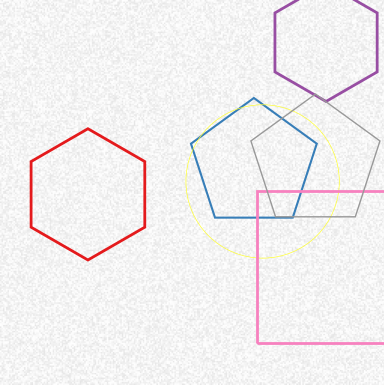[{"shape": "hexagon", "thickness": 2, "radius": 0.85, "center": [0.228, 0.495]}, {"shape": "pentagon", "thickness": 1.5, "radius": 0.86, "center": [0.659, 0.574]}, {"shape": "hexagon", "thickness": 2, "radius": 0.77, "center": [0.847, 0.89]}, {"shape": "circle", "thickness": 0.5, "radius": 1.0, "center": [0.682, 0.529]}, {"shape": "square", "thickness": 2, "radius": 0.99, "center": [0.865, 0.307]}, {"shape": "pentagon", "thickness": 1, "radius": 0.88, "center": [0.819, 0.579]}]